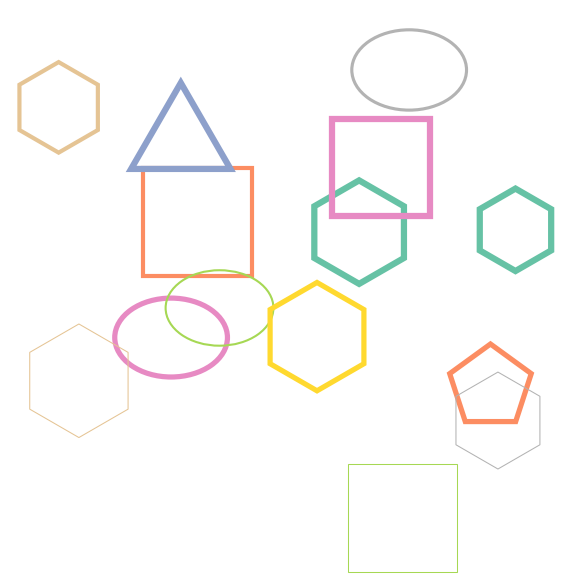[{"shape": "hexagon", "thickness": 3, "radius": 0.45, "center": [0.622, 0.597]}, {"shape": "hexagon", "thickness": 3, "radius": 0.36, "center": [0.893, 0.601]}, {"shape": "square", "thickness": 2, "radius": 0.47, "center": [0.342, 0.615]}, {"shape": "pentagon", "thickness": 2.5, "radius": 0.37, "center": [0.849, 0.329]}, {"shape": "triangle", "thickness": 3, "radius": 0.5, "center": [0.313, 0.756]}, {"shape": "oval", "thickness": 2.5, "radius": 0.49, "center": [0.296, 0.415]}, {"shape": "square", "thickness": 3, "radius": 0.42, "center": [0.66, 0.709]}, {"shape": "square", "thickness": 0.5, "radius": 0.47, "center": [0.697, 0.102]}, {"shape": "oval", "thickness": 1, "radius": 0.47, "center": [0.38, 0.466]}, {"shape": "hexagon", "thickness": 2.5, "radius": 0.47, "center": [0.549, 0.416]}, {"shape": "hexagon", "thickness": 0.5, "radius": 0.49, "center": [0.137, 0.34]}, {"shape": "hexagon", "thickness": 2, "radius": 0.39, "center": [0.102, 0.813]}, {"shape": "oval", "thickness": 1.5, "radius": 0.5, "center": [0.709, 0.878]}, {"shape": "hexagon", "thickness": 0.5, "radius": 0.42, "center": [0.862, 0.271]}]